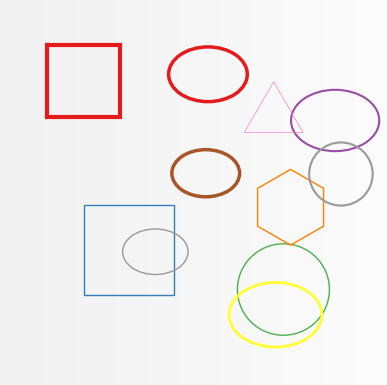[{"shape": "oval", "thickness": 2.5, "radius": 0.51, "center": [0.537, 0.807]}, {"shape": "square", "thickness": 3, "radius": 0.47, "center": [0.216, 0.79]}, {"shape": "square", "thickness": 1, "radius": 0.58, "center": [0.333, 0.35]}, {"shape": "circle", "thickness": 1, "radius": 0.59, "center": [0.731, 0.248]}, {"shape": "oval", "thickness": 1.5, "radius": 0.57, "center": [0.865, 0.687]}, {"shape": "hexagon", "thickness": 1, "radius": 0.49, "center": [0.75, 0.462]}, {"shape": "oval", "thickness": 2, "radius": 0.6, "center": [0.711, 0.183]}, {"shape": "oval", "thickness": 2.5, "radius": 0.44, "center": [0.531, 0.55]}, {"shape": "triangle", "thickness": 0.5, "radius": 0.44, "center": [0.706, 0.7]}, {"shape": "oval", "thickness": 1, "radius": 0.42, "center": [0.401, 0.346]}, {"shape": "circle", "thickness": 1.5, "radius": 0.41, "center": [0.88, 0.548]}]